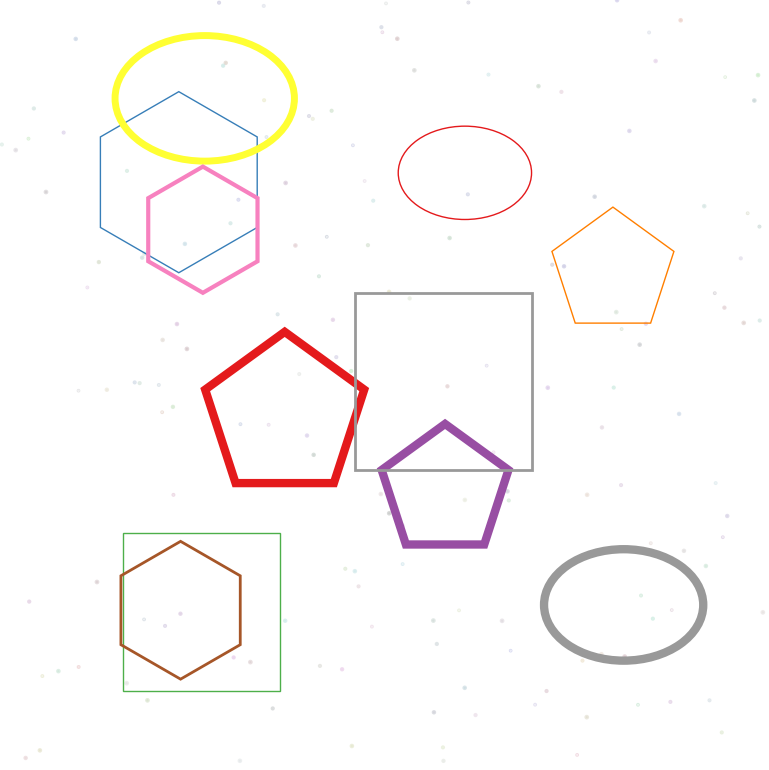[{"shape": "pentagon", "thickness": 3, "radius": 0.54, "center": [0.37, 0.46]}, {"shape": "oval", "thickness": 0.5, "radius": 0.43, "center": [0.604, 0.776]}, {"shape": "hexagon", "thickness": 0.5, "radius": 0.59, "center": [0.232, 0.763]}, {"shape": "square", "thickness": 0.5, "radius": 0.51, "center": [0.262, 0.205]}, {"shape": "pentagon", "thickness": 3, "radius": 0.43, "center": [0.578, 0.363]}, {"shape": "pentagon", "thickness": 0.5, "radius": 0.42, "center": [0.796, 0.648]}, {"shape": "oval", "thickness": 2.5, "radius": 0.58, "center": [0.266, 0.872]}, {"shape": "hexagon", "thickness": 1, "radius": 0.45, "center": [0.235, 0.207]}, {"shape": "hexagon", "thickness": 1.5, "radius": 0.41, "center": [0.263, 0.702]}, {"shape": "oval", "thickness": 3, "radius": 0.52, "center": [0.81, 0.214]}, {"shape": "square", "thickness": 1, "radius": 0.58, "center": [0.576, 0.505]}]